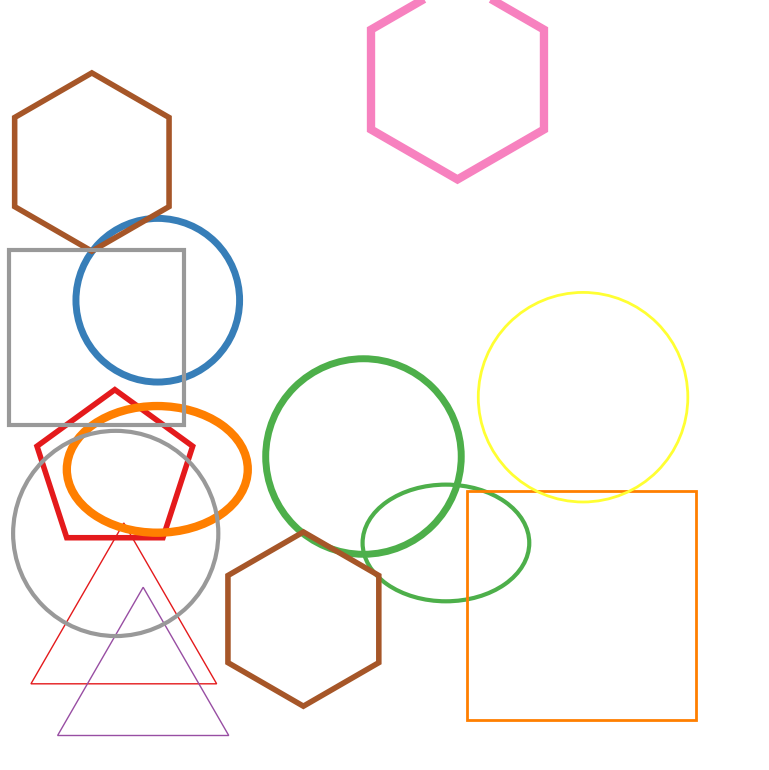[{"shape": "pentagon", "thickness": 2, "radius": 0.53, "center": [0.149, 0.388]}, {"shape": "triangle", "thickness": 0.5, "radius": 0.7, "center": [0.161, 0.182]}, {"shape": "circle", "thickness": 2.5, "radius": 0.53, "center": [0.205, 0.61]}, {"shape": "oval", "thickness": 1.5, "radius": 0.54, "center": [0.579, 0.295]}, {"shape": "circle", "thickness": 2.5, "radius": 0.63, "center": [0.472, 0.407]}, {"shape": "triangle", "thickness": 0.5, "radius": 0.64, "center": [0.186, 0.109]}, {"shape": "square", "thickness": 1, "radius": 0.74, "center": [0.755, 0.213]}, {"shape": "oval", "thickness": 3, "radius": 0.59, "center": [0.204, 0.39]}, {"shape": "circle", "thickness": 1, "radius": 0.68, "center": [0.757, 0.484]}, {"shape": "hexagon", "thickness": 2, "radius": 0.58, "center": [0.119, 0.79]}, {"shape": "hexagon", "thickness": 2, "radius": 0.57, "center": [0.394, 0.196]}, {"shape": "hexagon", "thickness": 3, "radius": 0.65, "center": [0.594, 0.897]}, {"shape": "square", "thickness": 1.5, "radius": 0.57, "center": [0.125, 0.561]}, {"shape": "circle", "thickness": 1.5, "radius": 0.67, "center": [0.15, 0.307]}]